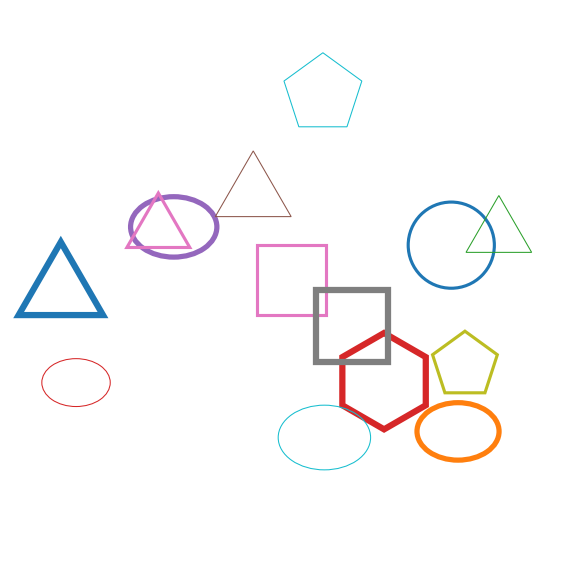[{"shape": "triangle", "thickness": 3, "radius": 0.42, "center": [0.105, 0.496]}, {"shape": "circle", "thickness": 1.5, "radius": 0.37, "center": [0.781, 0.575]}, {"shape": "oval", "thickness": 2.5, "radius": 0.36, "center": [0.793, 0.252]}, {"shape": "triangle", "thickness": 0.5, "radius": 0.33, "center": [0.864, 0.595]}, {"shape": "hexagon", "thickness": 3, "radius": 0.42, "center": [0.665, 0.339]}, {"shape": "oval", "thickness": 0.5, "radius": 0.3, "center": [0.132, 0.337]}, {"shape": "oval", "thickness": 2.5, "radius": 0.37, "center": [0.301, 0.606]}, {"shape": "triangle", "thickness": 0.5, "radius": 0.38, "center": [0.438, 0.662]}, {"shape": "triangle", "thickness": 1.5, "radius": 0.31, "center": [0.274, 0.602]}, {"shape": "square", "thickness": 1.5, "radius": 0.3, "center": [0.505, 0.514]}, {"shape": "square", "thickness": 3, "radius": 0.31, "center": [0.61, 0.434]}, {"shape": "pentagon", "thickness": 1.5, "radius": 0.29, "center": [0.805, 0.367]}, {"shape": "pentagon", "thickness": 0.5, "radius": 0.35, "center": [0.559, 0.837]}, {"shape": "oval", "thickness": 0.5, "radius": 0.4, "center": [0.562, 0.242]}]